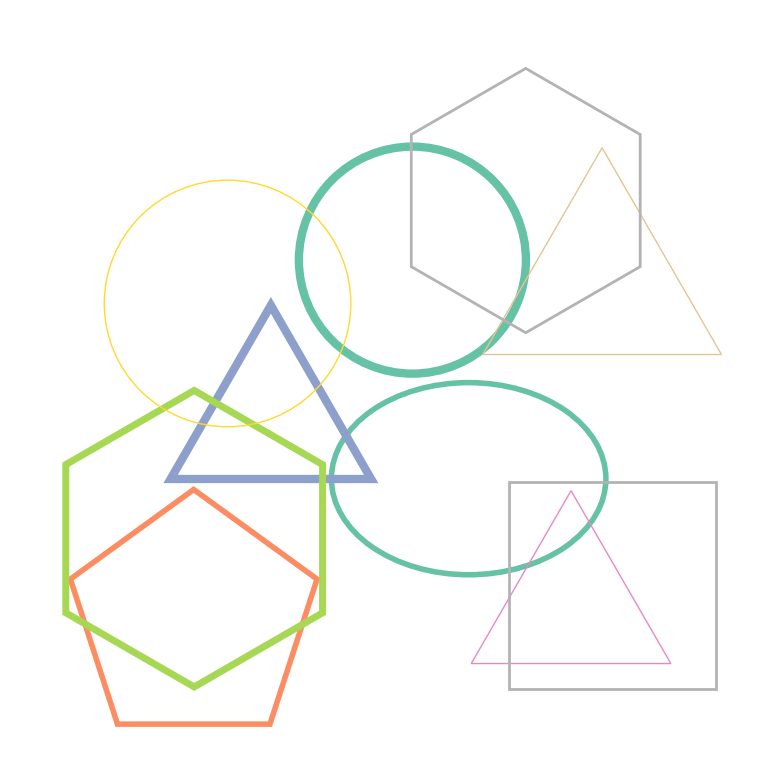[{"shape": "circle", "thickness": 3, "radius": 0.74, "center": [0.536, 0.662]}, {"shape": "oval", "thickness": 2, "radius": 0.89, "center": [0.609, 0.378]}, {"shape": "pentagon", "thickness": 2, "radius": 0.84, "center": [0.252, 0.196]}, {"shape": "triangle", "thickness": 3, "radius": 0.75, "center": [0.352, 0.453]}, {"shape": "triangle", "thickness": 0.5, "radius": 0.75, "center": [0.742, 0.213]}, {"shape": "hexagon", "thickness": 2.5, "radius": 0.96, "center": [0.252, 0.3]}, {"shape": "circle", "thickness": 0.5, "radius": 0.8, "center": [0.296, 0.606]}, {"shape": "triangle", "thickness": 0.5, "radius": 0.9, "center": [0.782, 0.629]}, {"shape": "square", "thickness": 1, "radius": 0.67, "center": [0.795, 0.239]}, {"shape": "hexagon", "thickness": 1, "radius": 0.86, "center": [0.683, 0.74]}]